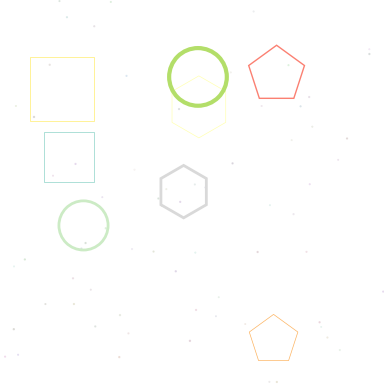[{"shape": "square", "thickness": 0.5, "radius": 0.33, "center": [0.179, 0.592]}, {"shape": "hexagon", "thickness": 0.5, "radius": 0.4, "center": [0.517, 0.722]}, {"shape": "pentagon", "thickness": 1, "radius": 0.38, "center": [0.718, 0.806]}, {"shape": "pentagon", "thickness": 0.5, "radius": 0.33, "center": [0.711, 0.117]}, {"shape": "circle", "thickness": 3, "radius": 0.37, "center": [0.514, 0.8]}, {"shape": "hexagon", "thickness": 2, "radius": 0.34, "center": [0.477, 0.502]}, {"shape": "circle", "thickness": 2, "radius": 0.32, "center": [0.217, 0.414]}, {"shape": "square", "thickness": 0.5, "radius": 0.42, "center": [0.161, 0.769]}]